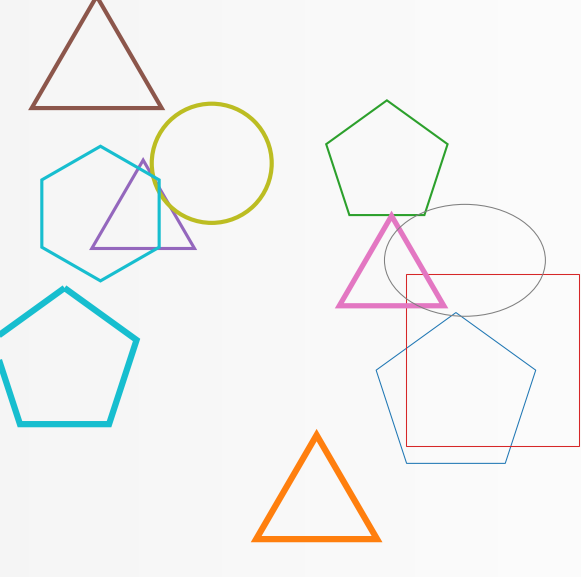[{"shape": "pentagon", "thickness": 0.5, "radius": 0.72, "center": [0.784, 0.314]}, {"shape": "triangle", "thickness": 3, "radius": 0.6, "center": [0.545, 0.126]}, {"shape": "pentagon", "thickness": 1, "radius": 0.55, "center": [0.666, 0.716]}, {"shape": "square", "thickness": 0.5, "radius": 0.75, "center": [0.847, 0.376]}, {"shape": "triangle", "thickness": 1.5, "radius": 0.51, "center": [0.246, 0.62]}, {"shape": "triangle", "thickness": 2, "radius": 0.65, "center": [0.166, 0.877]}, {"shape": "triangle", "thickness": 2.5, "radius": 0.52, "center": [0.674, 0.522]}, {"shape": "oval", "thickness": 0.5, "radius": 0.69, "center": [0.8, 0.548]}, {"shape": "circle", "thickness": 2, "radius": 0.52, "center": [0.364, 0.716]}, {"shape": "pentagon", "thickness": 3, "radius": 0.65, "center": [0.111, 0.37]}, {"shape": "hexagon", "thickness": 1.5, "radius": 0.58, "center": [0.173, 0.629]}]